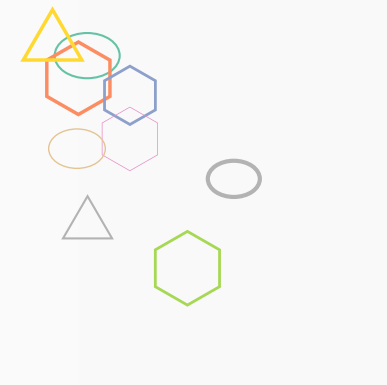[{"shape": "oval", "thickness": 1.5, "radius": 0.42, "center": [0.225, 0.856]}, {"shape": "hexagon", "thickness": 2.5, "radius": 0.47, "center": [0.202, 0.797]}, {"shape": "hexagon", "thickness": 2, "radius": 0.38, "center": [0.335, 0.752]}, {"shape": "hexagon", "thickness": 0.5, "radius": 0.41, "center": [0.335, 0.639]}, {"shape": "hexagon", "thickness": 2, "radius": 0.48, "center": [0.484, 0.303]}, {"shape": "triangle", "thickness": 2.5, "radius": 0.44, "center": [0.136, 0.888]}, {"shape": "oval", "thickness": 1, "radius": 0.37, "center": [0.199, 0.614]}, {"shape": "oval", "thickness": 3, "radius": 0.34, "center": [0.603, 0.535]}, {"shape": "triangle", "thickness": 1.5, "radius": 0.37, "center": [0.226, 0.417]}]